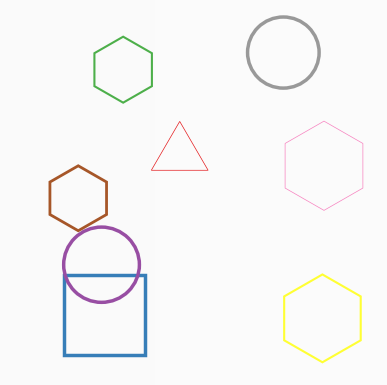[{"shape": "triangle", "thickness": 0.5, "radius": 0.42, "center": [0.464, 0.6]}, {"shape": "square", "thickness": 2.5, "radius": 0.52, "center": [0.269, 0.182]}, {"shape": "hexagon", "thickness": 1.5, "radius": 0.43, "center": [0.318, 0.819]}, {"shape": "circle", "thickness": 2.5, "radius": 0.49, "center": [0.262, 0.312]}, {"shape": "hexagon", "thickness": 1.5, "radius": 0.57, "center": [0.832, 0.173]}, {"shape": "hexagon", "thickness": 2, "radius": 0.42, "center": [0.202, 0.485]}, {"shape": "hexagon", "thickness": 0.5, "radius": 0.58, "center": [0.836, 0.569]}, {"shape": "circle", "thickness": 2.5, "radius": 0.46, "center": [0.731, 0.863]}]